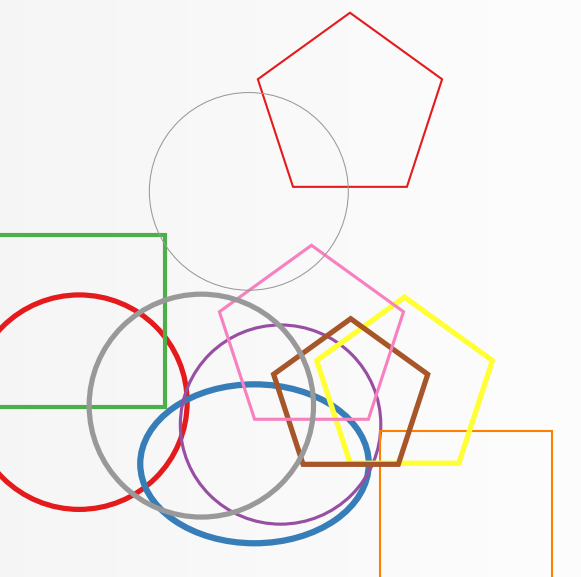[{"shape": "pentagon", "thickness": 1, "radius": 0.83, "center": [0.602, 0.81]}, {"shape": "circle", "thickness": 2.5, "radius": 0.93, "center": [0.136, 0.303]}, {"shape": "oval", "thickness": 3, "radius": 0.98, "center": [0.438, 0.196]}, {"shape": "square", "thickness": 2, "radius": 0.74, "center": [0.135, 0.444]}, {"shape": "circle", "thickness": 1.5, "radius": 0.86, "center": [0.483, 0.264]}, {"shape": "square", "thickness": 1, "radius": 0.74, "center": [0.802, 0.104]}, {"shape": "pentagon", "thickness": 2.5, "radius": 0.79, "center": [0.696, 0.326]}, {"shape": "pentagon", "thickness": 2.5, "radius": 0.7, "center": [0.603, 0.308]}, {"shape": "pentagon", "thickness": 1.5, "radius": 0.83, "center": [0.536, 0.408]}, {"shape": "circle", "thickness": 2.5, "radius": 0.96, "center": [0.346, 0.297]}, {"shape": "circle", "thickness": 0.5, "radius": 0.86, "center": [0.428, 0.668]}]